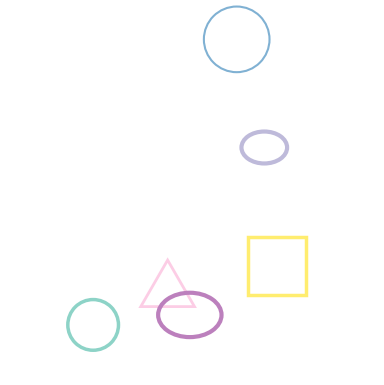[{"shape": "circle", "thickness": 2.5, "radius": 0.33, "center": [0.242, 0.156]}, {"shape": "oval", "thickness": 3, "radius": 0.3, "center": [0.686, 0.617]}, {"shape": "circle", "thickness": 1.5, "radius": 0.43, "center": [0.615, 0.898]}, {"shape": "triangle", "thickness": 2, "radius": 0.4, "center": [0.435, 0.244]}, {"shape": "oval", "thickness": 3, "radius": 0.41, "center": [0.493, 0.182]}, {"shape": "square", "thickness": 2.5, "radius": 0.37, "center": [0.72, 0.309]}]